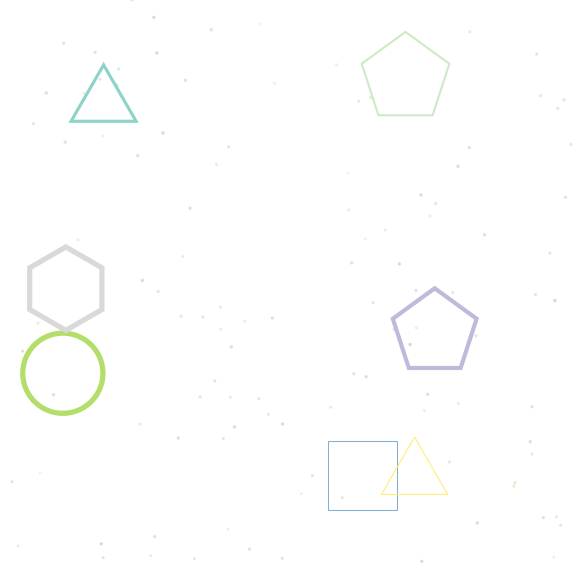[{"shape": "triangle", "thickness": 1.5, "radius": 0.33, "center": [0.179, 0.822]}, {"shape": "pentagon", "thickness": 2, "radius": 0.38, "center": [0.753, 0.424]}, {"shape": "square", "thickness": 0.5, "radius": 0.3, "center": [0.628, 0.175]}, {"shape": "circle", "thickness": 2.5, "radius": 0.35, "center": [0.109, 0.353]}, {"shape": "hexagon", "thickness": 2.5, "radius": 0.36, "center": [0.114, 0.499]}, {"shape": "pentagon", "thickness": 1, "radius": 0.4, "center": [0.702, 0.864]}, {"shape": "triangle", "thickness": 0.5, "radius": 0.33, "center": [0.718, 0.176]}]